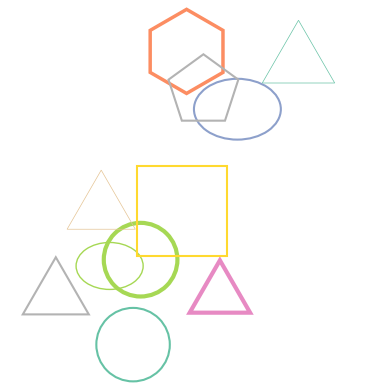[{"shape": "circle", "thickness": 1.5, "radius": 0.48, "center": [0.346, 0.105]}, {"shape": "triangle", "thickness": 0.5, "radius": 0.54, "center": [0.775, 0.839]}, {"shape": "hexagon", "thickness": 2.5, "radius": 0.55, "center": [0.485, 0.867]}, {"shape": "oval", "thickness": 1.5, "radius": 0.56, "center": [0.617, 0.716]}, {"shape": "triangle", "thickness": 3, "radius": 0.45, "center": [0.571, 0.233]}, {"shape": "oval", "thickness": 1, "radius": 0.44, "center": [0.285, 0.309]}, {"shape": "circle", "thickness": 3, "radius": 0.48, "center": [0.365, 0.326]}, {"shape": "square", "thickness": 1.5, "radius": 0.58, "center": [0.473, 0.452]}, {"shape": "triangle", "thickness": 0.5, "radius": 0.51, "center": [0.263, 0.456]}, {"shape": "triangle", "thickness": 1.5, "radius": 0.49, "center": [0.145, 0.233]}, {"shape": "pentagon", "thickness": 1.5, "radius": 0.48, "center": [0.528, 0.764]}]